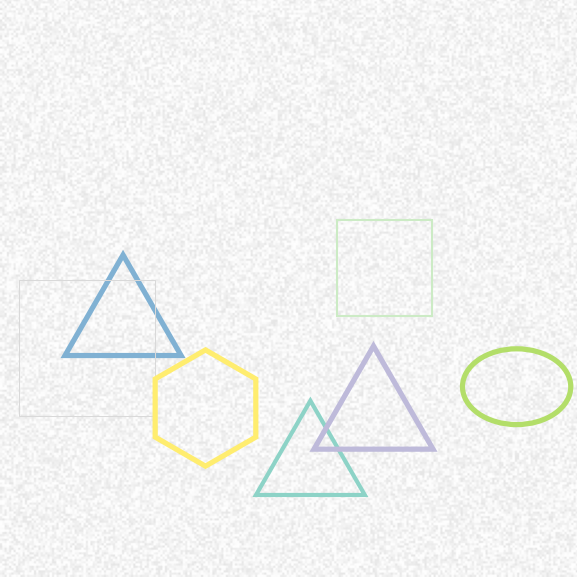[{"shape": "triangle", "thickness": 2, "radius": 0.54, "center": [0.537, 0.196]}, {"shape": "triangle", "thickness": 2.5, "radius": 0.6, "center": [0.647, 0.281]}, {"shape": "triangle", "thickness": 2.5, "radius": 0.58, "center": [0.213, 0.442]}, {"shape": "oval", "thickness": 2.5, "radius": 0.47, "center": [0.895, 0.33]}, {"shape": "square", "thickness": 0.5, "radius": 0.59, "center": [0.151, 0.396]}, {"shape": "square", "thickness": 1, "radius": 0.41, "center": [0.666, 0.535]}, {"shape": "hexagon", "thickness": 2.5, "radius": 0.5, "center": [0.356, 0.293]}]